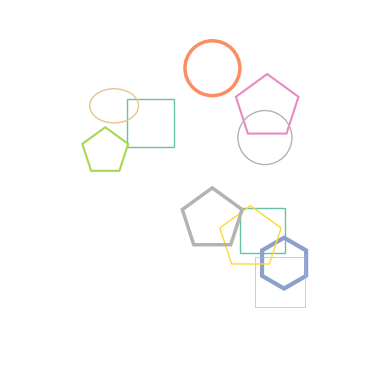[{"shape": "square", "thickness": 1, "radius": 0.31, "center": [0.391, 0.68]}, {"shape": "square", "thickness": 1, "radius": 0.29, "center": [0.681, 0.401]}, {"shape": "circle", "thickness": 2.5, "radius": 0.36, "center": [0.552, 0.823]}, {"shape": "hexagon", "thickness": 3, "radius": 0.33, "center": [0.738, 0.317]}, {"shape": "pentagon", "thickness": 1.5, "radius": 0.43, "center": [0.694, 0.722]}, {"shape": "square", "thickness": 0.5, "radius": 0.32, "center": [0.728, 0.268]}, {"shape": "pentagon", "thickness": 1.5, "radius": 0.31, "center": [0.273, 0.607]}, {"shape": "pentagon", "thickness": 1, "radius": 0.42, "center": [0.651, 0.382]}, {"shape": "oval", "thickness": 1, "radius": 0.32, "center": [0.296, 0.725]}, {"shape": "pentagon", "thickness": 2.5, "radius": 0.41, "center": [0.551, 0.43]}, {"shape": "circle", "thickness": 1, "radius": 0.35, "center": [0.688, 0.643]}]